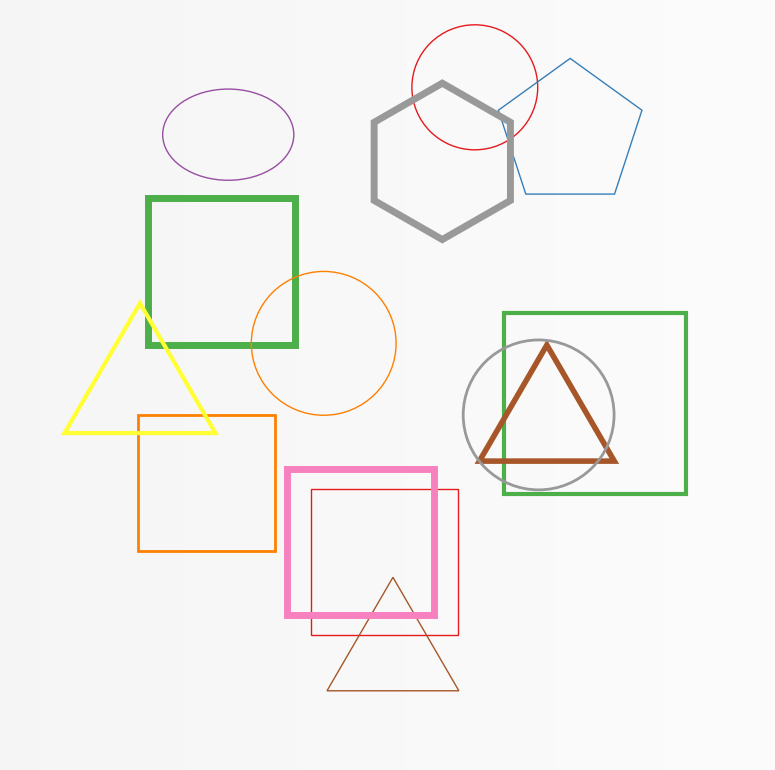[{"shape": "square", "thickness": 0.5, "radius": 0.47, "center": [0.496, 0.27]}, {"shape": "circle", "thickness": 0.5, "radius": 0.41, "center": [0.613, 0.887]}, {"shape": "pentagon", "thickness": 0.5, "radius": 0.49, "center": [0.736, 0.827]}, {"shape": "square", "thickness": 2.5, "radius": 0.48, "center": [0.286, 0.648]}, {"shape": "square", "thickness": 1.5, "radius": 0.59, "center": [0.768, 0.476]}, {"shape": "oval", "thickness": 0.5, "radius": 0.42, "center": [0.295, 0.825]}, {"shape": "square", "thickness": 1, "radius": 0.44, "center": [0.267, 0.373]}, {"shape": "circle", "thickness": 0.5, "radius": 0.47, "center": [0.418, 0.554]}, {"shape": "triangle", "thickness": 1.5, "radius": 0.56, "center": [0.181, 0.494]}, {"shape": "triangle", "thickness": 2, "radius": 0.5, "center": [0.706, 0.451]}, {"shape": "triangle", "thickness": 0.5, "radius": 0.49, "center": [0.507, 0.152]}, {"shape": "square", "thickness": 2.5, "radius": 0.47, "center": [0.465, 0.296]}, {"shape": "circle", "thickness": 1, "radius": 0.49, "center": [0.695, 0.461]}, {"shape": "hexagon", "thickness": 2.5, "radius": 0.51, "center": [0.571, 0.79]}]